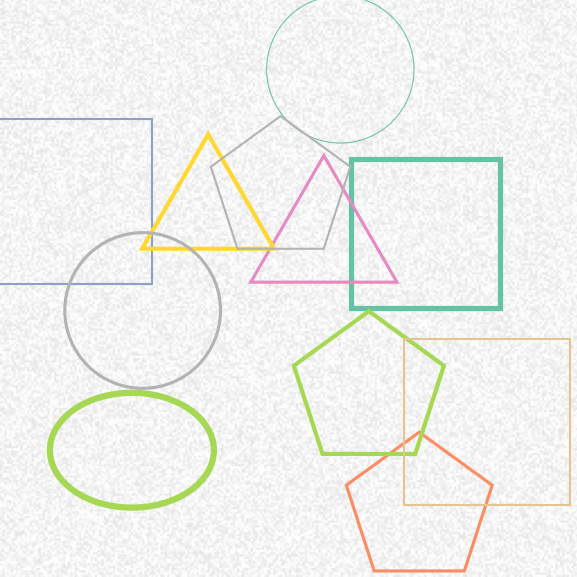[{"shape": "circle", "thickness": 0.5, "radius": 0.64, "center": [0.589, 0.879]}, {"shape": "square", "thickness": 2.5, "radius": 0.65, "center": [0.737, 0.595]}, {"shape": "pentagon", "thickness": 1.5, "radius": 0.66, "center": [0.726, 0.118]}, {"shape": "square", "thickness": 1, "radius": 0.71, "center": [0.121, 0.65]}, {"shape": "triangle", "thickness": 1.5, "radius": 0.73, "center": [0.561, 0.584]}, {"shape": "oval", "thickness": 3, "radius": 0.71, "center": [0.228, 0.22]}, {"shape": "pentagon", "thickness": 2, "radius": 0.68, "center": [0.639, 0.324]}, {"shape": "triangle", "thickness": 2, "radius": 0.66, "center": [0.36, 0.634]}, {"shape": "square", "thickness": 1, "radius": 0.72, "center": [0.843, 0.268]}, {"shape": "pentagon", "thickness": 1, "radius": 0.64, "center": [0.486, 0.671]}, {"shape": "circle", "thickness": 1.5, "radius": 0.67, "center": [0.247, 0.461]}]